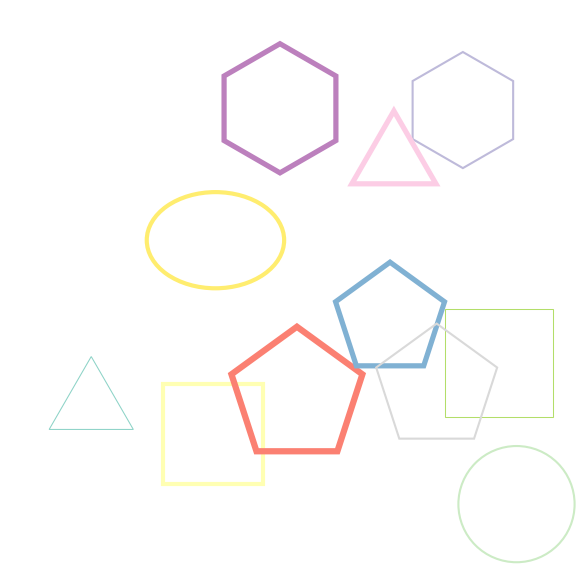[{"shape": "triangle", "thickness": 0.5, "radius": 0.42, "center": [0.158, 0.298]}, {"shape": "square", "thickness": 2, "radius": 0.44, "center": [0.369, 0.247]}, {"shape": "hexagon", "thickness": 1, "radius": 0.5, "center": [0.802, 0.809]}, {"shape": "pentagon", "thickness": 3, "radius": 0.6, "center": [0.514, 0.314]}, {"shape": "pentagon", "thickness": 2.5, "radius": 0.5, "center": [0.675, 0.446]}, {"shape": "square", "thickness": 0.5, "radius": 0.47, "center": [0.865, 0.37]}, {"shape": "triangle", "thickness": 2.5, "radius": 0.42, "center": [0.682, 0.723]}, {"shape": "pentagon", "thickness": 1, "radius": 0.55, "center": [0.756, 0.329]}, {"shape": "hexagon", "thickness": 2.5, "radius": 0.56, "center": [0.485, 0.812]}, {"shape": "circle", "thickness": 1, "radius": 0.5, "center": [0.894, 0.126]}, {"shape": "oval", "thickness": 2, "radius": 0.59, "center": [0.373, 0.583]}]